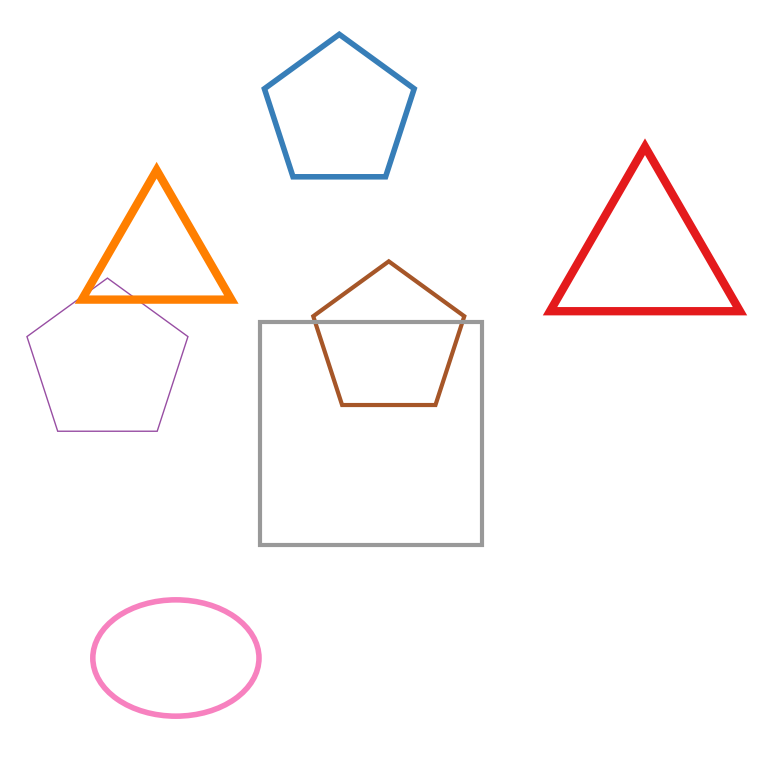[{"shape": "triangle", "thickness": 3, "radius": 0.71, "center": [0.838, 0.667]}, {"shape": "pentagon", "thickness": 2, "radius": 0.51, "center": [0.441, 0.853]}, {"shape": "pentagon", "thickness": 0.5, "radius": 0.55, "center": [0.14, 0.529]}, {"shape": "triangle", "thickness": 3, "radius": 0.56, "center": [0.203, 0.667]}, {"shape": "pentagon", "thickness": 1.5, "radius": 0.52, "center": [0.505, 0.557]}, {"shape": "oval", "thickness": 2, "radius": 0.54, "center": [0.228, 0.145]}, {"shape": "square", "thickness": 1.5, "radius": 0.72, "center": [0.482, 0.437]}]